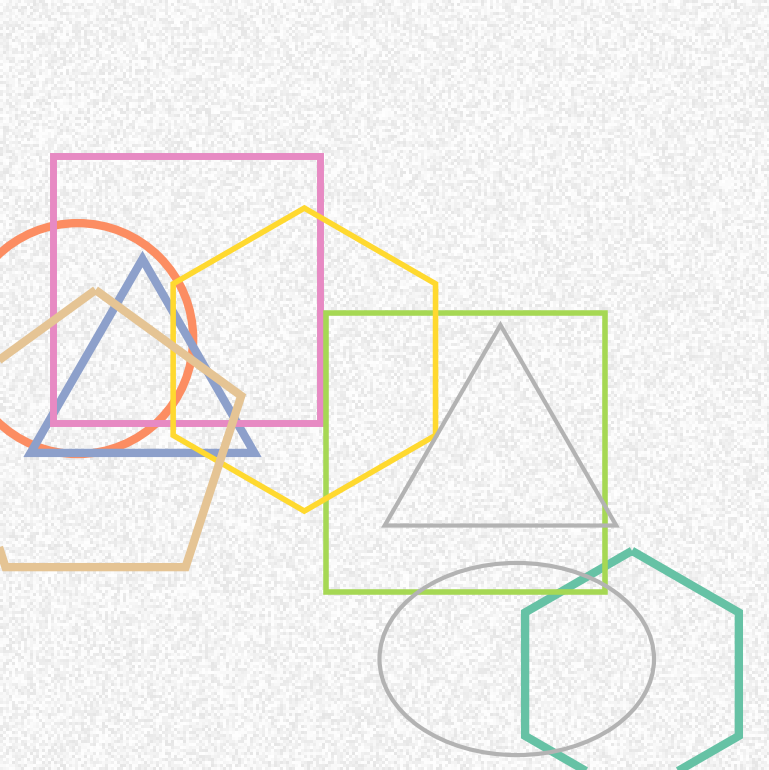[{"shape": "hexagon", "thickness": 3, "radius": 0.8, "center": [0.821, 0.124]}, {"shape": "circle", "thickness": 3, "radius": 0.75, "center": [0.101, 0.56]}, {"shape": "triangle", "thickness": 3, "radius": 0.84, "center": [0.185, 0.496]}, {"shape": "square", "thickness": 2.5, "radius": 0.87, "center": [0.242, 0.625]}, {"shape": "square", "thickness": 2, "radius": 0.91, "center": [0.604, 0.412]}, {"shape": "hexagon", "thickness": 2, "radius": 0.98, "center": [0.395, 0.533]}, {"shape": "pentagon", "thickness": 3, "radius": 0.99, "center": [0.124, 0.424]}, {"shape": "triangle", "thickness": 1.5, "radius": 0.87, "center": [0.65, 0.404]}, {"shape": "oval", "thickness": 1.5, "radius": 0.89, "center": [0.671, 0.144]}]